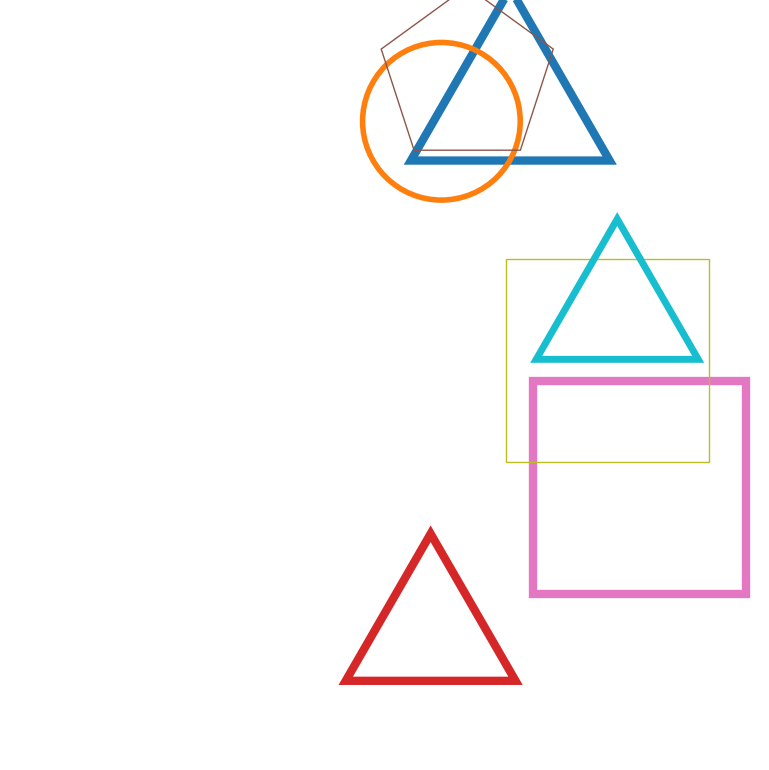[{"shape": "triangle", "thickness": 3, "radius": 0.75, "center": [0.663, 0.866]}, {"shape": "circle", "thickness": 2, "radius": 0.51, "center": [0.573, 0.843]}, {"shape": "triangle", "thickness": 3, "radius": 0.64, "center": [0.559, 0.179]}, {"shape": "pentagon", "thickness": 0.5, "radius": 0.59, "center": [0.607, 0.9]}, {"shape": "square", "thickness": 3, "radius": 0.69, "center": [0.83, 0.367]}, {"shape": "square", "thickness": 0.5, "radius": 0.66, "center": [0.789, 0.532]}, {"shape": "triangle", "thickness": 2.5, "radius": 0.61, "center": [0.802, 0.594]}]